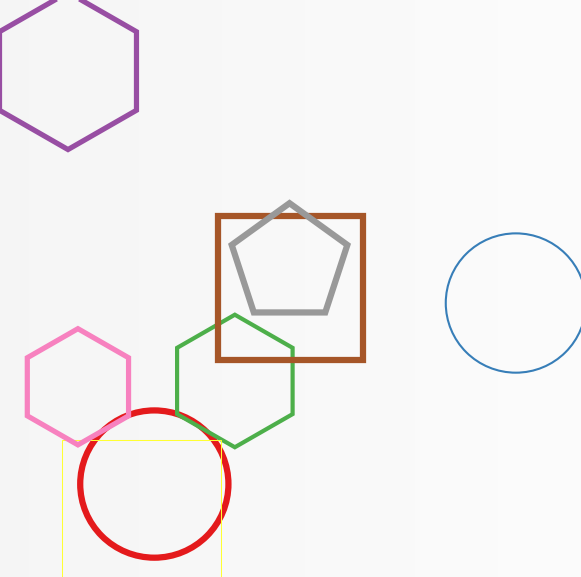[{"shape": "circle", "thickness": 3, "radius": 0.64, "center": [0.266, 0.161]}, {"shape": "circle", "thickness": 1, "radius": 0.6, "center": [0.888, 0.474]}, {"shape": "hexagon", "thickness": 2, "radius": 0.57, "center": [0.404, 0.339]}, {"shape": "hexagon", "thickness": 2.5, "radius": 0.68, "center": [0.117, 0.876]}, {"shape": "square", "thickness": 0.5, "radius": 0.68, "center": [0.244, 0.101]}, {"shape": "square", "thickness": 3, "radius": 0.62, "center": [0.5, 0.5]}, {"shape": "hexagon", "thickness": 2.5, "radius": 0.5, "center": [0.134, 0.329]}, {"shape": "pentagon", "thickness": 3, "radius": 0.52, "center": [0.498, 0.543]}]